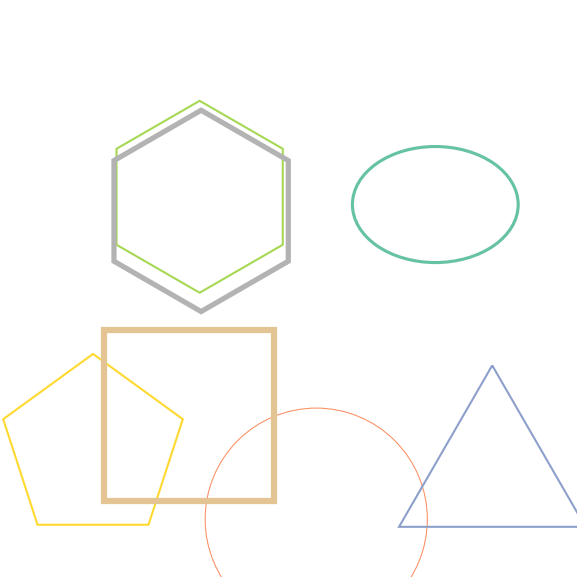[{"shape": "oval", "thickness": 1.5, "radius": 0.72, "center": [0.754, 0.645]}, {"shape": "circle", "thickness": 0.5, "radius": 0.96, "center": [0.548, 0.1]}, {"shape": "triangle", "thickness": 1, "radius": 0.93, "center": [0.852, 0.18]}, {"shape": "hexagon", "thickness": 1, "radius": 0.83, "center": [0.346, 0.658]}, {"shape": "pentagon", "thickness": 1, "radius": 0.82, "center": [0.161, 0.223]}, {"shape": "square", "thickness": 3, "radius": 0.74, "center": [0.327, 0.28]}, {"shape": "hexagon", "thickness": 2.5, "radius": 0.87, "center": [0.348, 0.634]}]